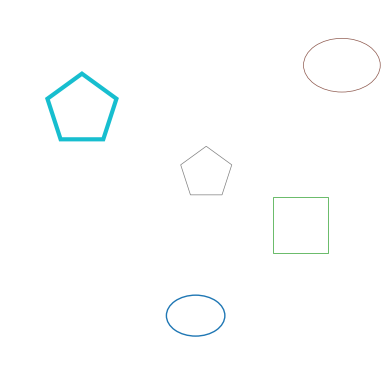[{"shape": "oval", "thickness": 1, "radius": 0.38, "center": [0.508, 0.18]}, {"shape": "square", "thickness": 0.5, "radius": 0.36, "center": [0.781, 0.416]}, {"shape": "oval", "thickness": 0.5, "radius": 0.5, "center": [0.888, 0.831]}, {"shape": "pentagon", "thickness": 0.5, "radius": 0.35, "center": [0.536, 0.55]}, {"shape": "pentagon", "thickness": 3, "radius": 0.47, "center": [0.213, 0.714]}]